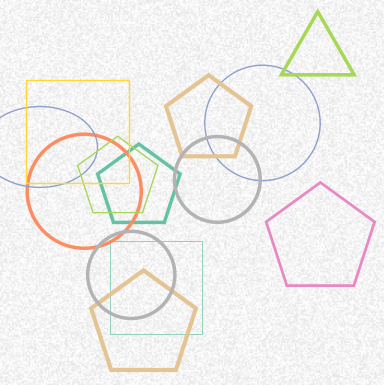[{"shape": "pentagon", "thickness": 2.5, "radius": 0.56, "center": [0.361, 0.513]}, {"shape": "square", "thickness": 0.5, "radius": 0.6, "center": [0.405, 0.253]}, {"shape": "circle", "thickness": 2.5, "radius": 0.74, "center": [0.219, 0.503]}, {"shape": "oval", "thickness": 1, "radius": 0.75, "center": [0.103, 0.618]}, {"shape": "circle", "thickness": 1, "radius": 0.75, "center": [0.682, 0.681]}, {"shape": "pentagon", "thickness": 2, "radius": 0.74, "center": [0.832, 0.378]}, {"shape": "triangle", "thickness": 2.5, "radius": 0.55, "center": [0.825, 0.86]}, {"shape": "pentagon", "thickness": 1, "radius": 0.55, "center": [0.306, 0.536]}, {"shape": "square", "thickness": 1, "radius": 0.67, "center": [0.201, 0.657]}, {"shape": "pentagon", "thickness": 3, "radius": 0.58, "center": [0.542, 0.688]}, {"shape": "pentagon", "thickness": 3, "radius": 0.72, "center": [0.373, 0.155]}, {"shape": "circle", "thickness": 2.5, "radius": 0.56, "center": [0.565, 0.534]}, {"shape": "circle", "thickness": 2.5, "radius": 0.57, "center": [0.341, 0.286]}]